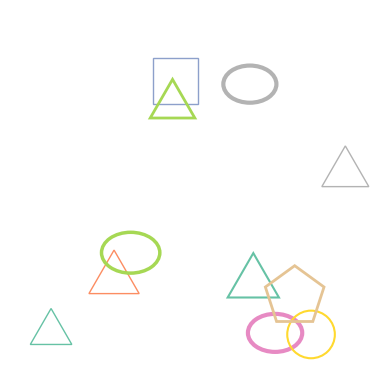[{"shape": "triangle", "thickness": 1, "radius": 0.31, "center": [0.133, 0.136]}, {"shape": "triangle", "thickness": 1.5, "radius": 0.38, "center": [0.658, 0.266]}, {"shape": "triangle", "thickness": 1, "radius": 0.38, "center": [0.296, 0.275]}, {"shape": "square", "thickness": 1, "radius": 0.29, "center": [0.456, 0.789]}, {"shape": "oval", "thickness": 3, "radius": 0.35, "center": [0.714, 0.135]}, {"shape": "oval", "thickness": 2.5, "radius": 0.38, "center": [0.339, 0.344]}, {"shape": "triangle", "thickness": 2, "radius": 0.33, "center": [0.448, 0.727]}, {"shape": "circle", "thickness": 1.5, "radius": 0.31, "center": [0.808, 0.131]}, {"shape": "pentagon", "thickness": 2, "radius": 0.4, "center": [0.765, 0.23]}, {"shape": "triangle", "thickness": 1, "radius": 0.35, "center": [0.897, 0.55]}, {"shape": "oval", "thickness": 3, "radius": 0.34, "center": [0.649, 0.781]}]